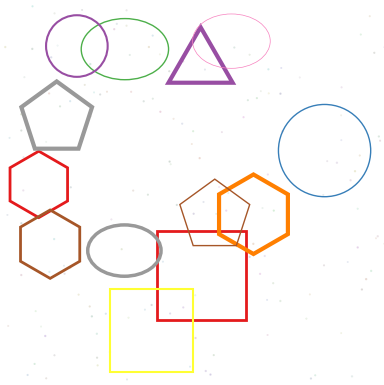[{"shape": "square", "thickness": 2, "radius": 0.58, "center": [0.524, 0.283]}, {"shape": "hexagon", "thickness": 2, "radius": 0.43, "center": [0.101, 0.521]}, {"shape": "circle", "thickness": 1, "radius": 0.6, "center": [0.843, 0.609]}, {"shape": "oval", "thickness": 1, "radius": 0.57, "center": [0.324, 0.872]}, {"shape": "triangle", "thickness": 3, "radius": 0.48, "center": [0.521, 0.833]}, {"shape": "circle", "thickness": 1.5, "radius": 0.4, "center": [0.2, 0.88]}, {"shape": "hexagon", "thickness": 3, "radius": 0.52, "center": [0.658, 0.444]}, {"shape": "square", "thickness": 1.5, "radius": 0.54, "center": [0.394, 0.141]}, {"shape": "pentagon", "thickness": 1, "radius": 0.48, "center": [0.558, 0.439]}, {"shape": "hexagon", "thickness": 2, "radius": 0.44, "center": [0.13, 0.366]}, {"shape": "oval", "thickness": 0.5, "radius": 0.5, "center": [0.601, 0.893]}, {"shape": "oval", "thickness": 2.5, "radius": 0.48, "center": [0.323, 0.349]}, {"shape": "pentagon", "thickness": 3, "radius": 0.48, "center": [0.147, 0.692]}]